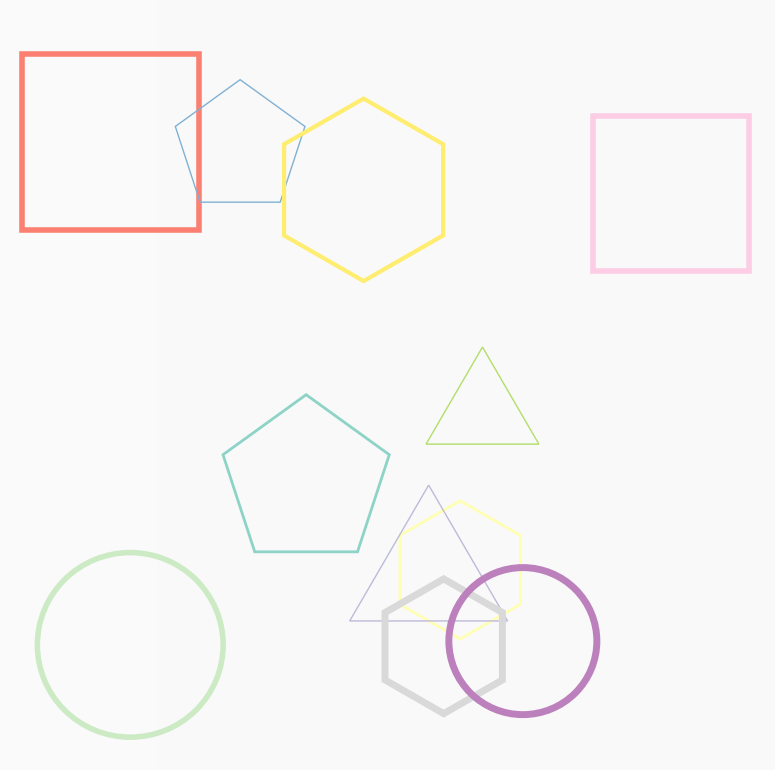[{"shape": "pentagon", "thickness": 1, "radius": 0.56, "center": [0.395, 0.375]}, {"shape": "hexagon", "thickness": 1, "radius": 0.45, "center": [0.594, 0.26]}, {"shape": "triangle", "thickness": 0.5, "radius": 0.59, "center": [0.553, 0.252]}, {"shape": "square", "thickness": 2, "radius": 0.57, "center": [0.143, 0.816]}, {"shape": "pentagon", "thickness": 0.5, "radius": 0.44, "center": [0.31, 0.809]}, {"shape": "triangle", "thickness": 0.5, "radius": 0.42, "center": [0.623, 0.465]}, {"shape": "square", "thickness": 2, "radius": 0.5, "center": [0.866, 0.748]}, {"shape": "hexagon", "thickness": 2.5, "radius": 0.44, "center": [0.573, 0.161]}, {"shape": "circle", "thickness": 2.5, "radius": 0.48, "center": [0.675, 0.167]}, {"shape": "circle", "thickness": 2, "radius": 0.6, "center": [0.168, 0.163]}, {"shape": "hexagon", "thickness": 1.5, "radius": 0.59, "center": [0.469, 0.753]}]